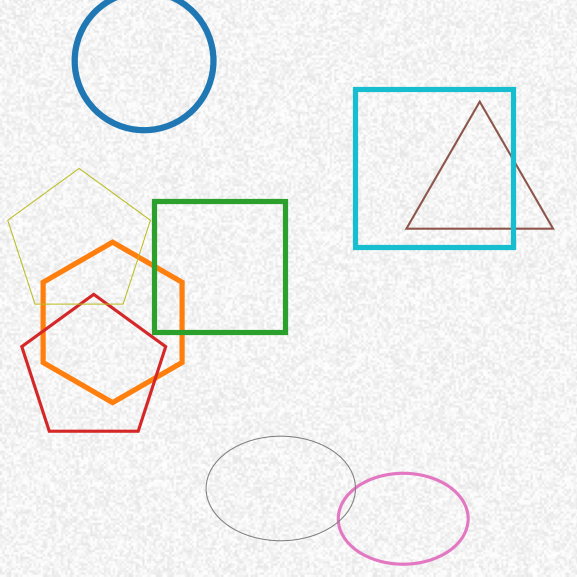[{"shape": "circle", "thickness": 3, "radius": 0.6, "center": [0.249, 0.894]}, {"shape": "hexagon", "thickness": 2.5, "radius": 0.69, "center": [0.195, 0.441]}, {"shape": "square", "thickness": 2.5, "radius": 0.56, "center": [0.38, 0.538]}, {"shape": "pentagon", "thickness": 1.5, "radius": 0.66, "center": [0.162, 0.358]}, {"shape": "triangle", "thickness": 1, "radius": 0.73, "center": [0.831, 0.676]}, {"shape": "oval", "thickness": 1.5, "radius": 0.56, "center": [0.698, 0.101]}, {"shape": "oval", "thickness": 0.5, "radius": 0.65, "center": [0.486, 0.153]}, {"shape": "pentagon", "thickness": 0.5, "radius": 0.65, "center": [0.137, 0.578]}, {"shape": "square", "thickness": 2.5, "radius": 0.68, "center": [0.751, 0.708]}]